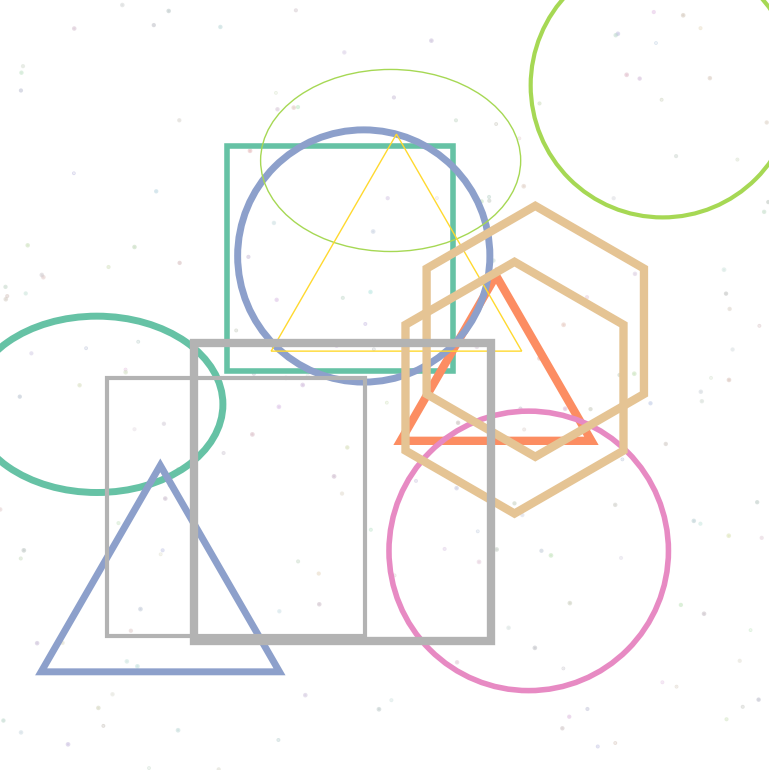[{"shape": "oval", "thickness": 2.5, "radius": 0.82, "center": [0.126, 0.475]}, {"shape": "square", "thickness": 2, "radius": 0.73, "center": [0.441, 0.664]}, {"shape": "triangle", "thickness": 3, "radius": 0.72, "center": [0.644, 0.499]}, {"shape": "triangle", "thickness": 2.5, "radius": 0.89, "center": [0.208, 0.217]}, {"shape": "circle", "thickness": 2.5, "radius": 0.82, "center": [0.472, 0.668]}, {"shape": "circle", "thickness": 2, "radius": 0.91, "center": [0.687, 0.285]}, {"shape": "circle", "thickness": 1.5, "radius": 0.86, "center": [0.861, 0.889]}, {"shape": "oval", "thickness": 0.5, "radius": 0.84, "center": [0.507, 0.792]}, {"shape": "triangle", "thickness": 0.5, "radius": 0.94, "center": [0.515, 0.638]}, {"shape": "hexagon", "thickness": 3, "radius": 0.82, "center": [0.668, 0.497]}, {"shape": "hexagon", "thickness": 3, "radius": 0.81, "center": [0.695, 0.57]}, {"shape": "square", "thickness": 1.5, "radius": 0.84, "center": [0.306, 0.341]}, {"shape": "square", "thickness": 3, "radius": 0.97, "center": [0.445, 0.361]}]